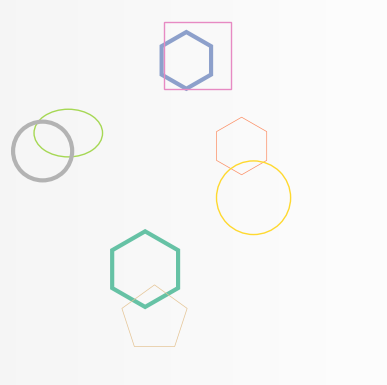[{"shape": "hexagon", "thickness": 3, "radius": 0.49, "center": [0.375, 0.301]}, {"shape": "hexagon", "thickness": 0.5, "radius": 0.37, "center": [0.624, 0.621]}, {"shape": "hexagon", "thickness": 3, "radius": 0.37, "center": [0.481, 0.843]}, {"shape": "square", "thickness": 1, "radius": 0.43, "center": [0.51, 0.856]}, {"shape": "oval", "thickness": 1, "radius": 0.44, "center": [0.176, 0.654]}, {"shape": "circle", "thickness": 1, "radius": 0.48, "center": [0.654, 0.486]}, {"shape": "pentagon", "thickness": 0.5, "radius": 0.44, "center": [0.399, 0.172]}, {"shape": "circle", "thickness": 3, "radius": 0.38, "center": [0.11, 0.608]}]